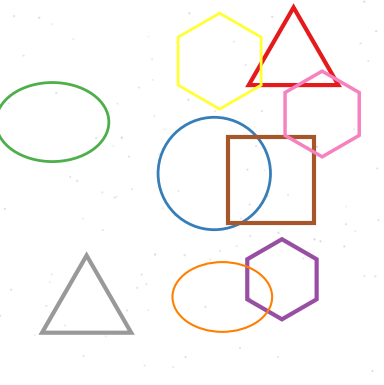[{"shape": "triangle", "thickness": 3, "radius": 0.67, "center": [0.763, 0.846]}, {"shape": "circle", "thickness": 2, "radius": 0.73, "center": [0.557, 0.549]}, {"shape": "oval", "thickness": 2, "radius": 0.73, "center": [0.136, 0.683]}, {"shape": "hexagon", "thickness": 3, "radius": 0.52, "center": [0.732, 0.275]}, {"shape": "oval", "thickness": 1.5, "radius": 0.65, "center": [0.577, 0.229]}, {"shape": "hexagon", "thickness": 2, "radius": 0.62, "center": [0.57, 0.841]}, {"shape": "square", "thickness": 3, "radius": 0.56, "center": [0.704, 0.532]}, {"shape": "hexagon", "thickness": 2.5, "radius": 0.56, "center": [0.837, 0.704]}, {"shape": "triangle", "thickness": 3, "radius": 0.67, "center": [0.225, 0.203]}]